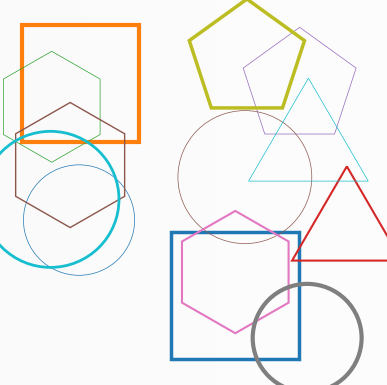[{"shape": "circle", "thickness": 0.5, "radius": 0.72, "center": [0.204, 0.428]}, {"shape": "square", "thickness": 2.5, "radius": 0.82, "center": [0.606, 0.233]}, {"shape": "square", "thickness": 3, "radius": 0.76, "center": [0.208, 0.783]}, {"shape": "hexagon", "thickness": 0.5, "radius": 0.72, "center": [0.134, 0.723]}, {"shape": "triangle", "thickness": 1.5, "radius": 0.82, "center": [0.895, 0.405]}, {"shape": "pentagon", "thickness": 0.5, "radius": 0.77, "center": [0.773, 0.776]}, {"shape": "circle", "thickness": 0.5, "radius": 0.86, "center": [0.632, 0.54]}, {"shape": "hexagon", "thickness": 1, "radius": 0.81, "center": [0.181, 0.571]}, {"shape": "hexagon", "thickness": 1.5, "radius": 0.79, "center": [0.607, 0.293]}, {"shape": "circle", "thickness": 3, "radius": 0.7, "center": [0.793, 0.122]}, {"shape": "pentagon", "thickness": 2.5, "radius": 0.78, "center": [0.637, 0.846]}, {"shape": "triangle", "thickness": 0.5, "radius": 0.89, "center": [0.796, 0.619]}, {"shape": "circle", "thickness": 2, "radius": 0.88, "center": [0.13, 0.482]}]